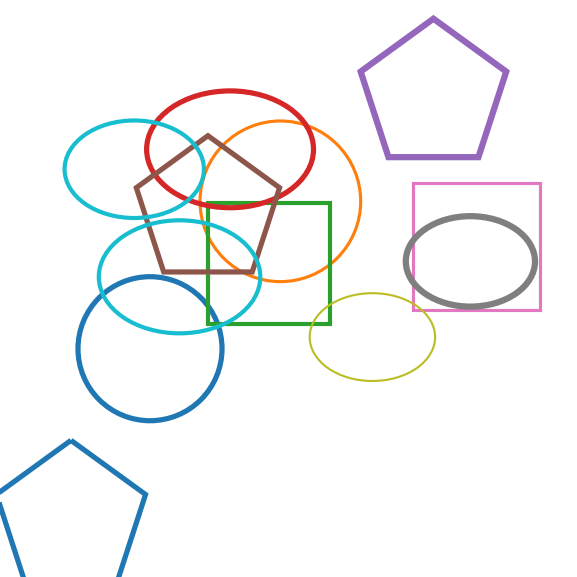[{"shape": "pentagon", "thickness": 2.5, "radius": 0.68, "center": [0.123, 0.101]}, {"shape": "circle", "thickness": 2.5, "radius": 0.62, "center": [0.26, 0.395]}, {"shape": "circle", "thickness": 1.5, "radius": 0.7, "center": [0.485, 0.651]}, {"shape": "square", "thickness": 2, "radius": 0.53, "center": [0.466, 0.543]}, {"shape": "oval", "thickness": 2.5, "radius": 0.72, "center": [0.398, 0.741]}, {"shape": "pentagon", "thickness": 3, "radius": 0.66, "center": [0.751, 0.834]}, {"shape": "pentagon", "thickness": 2.5, "radius": 0.65, "center": [0.36, 0.634]}, {"shape": "square", "thickness": 1.5, "radius": 0.55, "center": [0.825, 0.572]}, {"shape": "oval", "thickness": 3, "radius": 0.56, "center": [0.815, 0.547]}, {"shape": "oval", "thickness": 1, "radius": 0.54, "center": [0.645, 0.415]}, {"shape": "oval", "thickness": 2, "radius": 0.6, "center": [0.232, 0.706]}, {"shape": "oval", "thickness": 2, "radius": 0.7, "center": [0.311, 0.52]}]